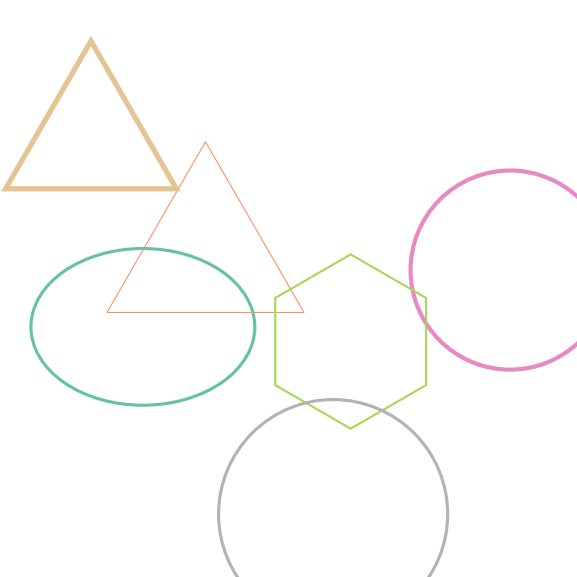[{"shape": "oval", "thickness": 1.5, "radius": 0.97, "center": [0.247, 0.433]}, {"shape": "triangle", "thickness": 0.5, "radius": 0.99, "center": [0.356, 0.557]}, {"shape": "circle", "thickness": 2, "radius": 0.86, "center": [0.883, 0.531]}, {"shape": "hexagon", "thickness": 1, "radius": 0.75, "center": [0.607, 0.408]}, {"shape": "triangle", "thickness": 2.5, "radius": 0.85, "center": [0.158, 0.758]}, {"shape": "circle", "thickness": 1.5, "radius": 0.99, "center": [0.577, 0.109]}]